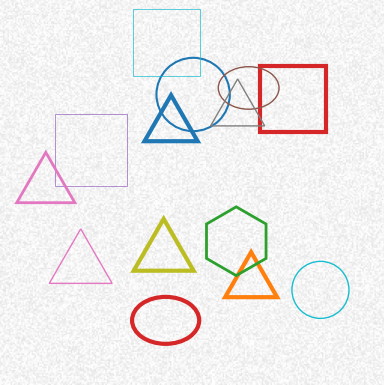[{"shape": "circle", "thickness": 1.5, "radius": 0.48, "center": [0.502, 0.755]}, {"shape": "triangle", "thickness": 3, "radius": 0.4, "center": [0.444, 0.673]}, {"shape": "triangle", "thickness": 3, "radius": 0.39, "center": [0.652, 0.267]}, {"shape": "hexagon", "thickness": 2, "radius": 0.45, "center": [0.614, 0.373]}, {"shape": "square", "thickness": 3, "radius": 0.43, "center": [0.761, 0.743]}, {"shape": "oval", "thickness": 3, "radius": 0.44, "center": [0.43, 0.168]}, {"shape": "square", "thickness": 0.5, "radius": 0.47, "center": [0.236, 0.61]}, {"shape": "oval", "thickness": 1, "radius": 0.39, "center": [0.646, 0.772]}, {"shape": "triangle", "thickness": 2, "radius": 0.44, "center": [0.119, 0.517]}, {"shape": "triangle", "thickness": 1, "radius": 0.47, "center": [0.21, 0.311]}, {"shape": "triangle", "thickness": 1, "radius": 0.41, "center": [0.617, 0.714]}, {"shape": "triangle", "thickness": 3, "radius": 0.45, "center": [0.425, 0.342]}, {"shape": "circle", "thickness": 1, "radius": 0.37, "center": [0.832, 0.247]}, {"shape": "square", "thickness": 0.5, "radius": 0.44, "center": [0.433, 0.889]}]